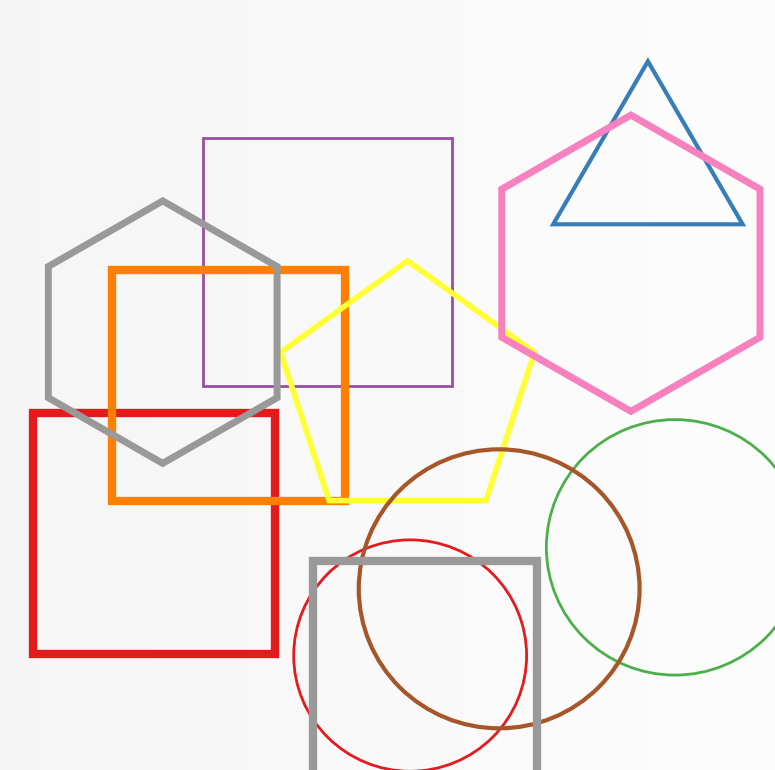[{"shape": "square", "thickness": 3, "radius": 0.78, "center": [0.199, 0.307]}, {"shape": "circle", "thickness": 1, "radius": 0.75, "center": [0.529, 0.149]}, {"shape": "triangle", "thickness": 1.5, "radius": 0.71, "center": [0.836, 0.779]}, {"shape": "circle", "thickness": 1, "radius": 0.83, "center": [0.871, 0.289]}, {"shape": "square", "thickness": 1, "radius": 0.8, "center": [0.423, 0.66]}, {"shape": "square", "thickness": 3, "radius": 0.75, "center": [0.295, 0.499]}, {"shape": "pentagon", "thickness": 2, "radius": 0.86, "center": [0.526, 0.489]}, {"shape": "circle", "thickness": 1.5, "radius": 0.91, "center": [0.644, 0.235]}, {"shape": "hexagon", "thickness": 2.5, "radius": 0.96, "center": [0.814, 0.658]}, {"shape": "hexagon", "thickness": 2.5, "radius": 0.85, "center": [0.21, 0.569]}, {"shape": "square", "thickness": 3, "radius": 0.72, "center": [0.549, 0.127]}]